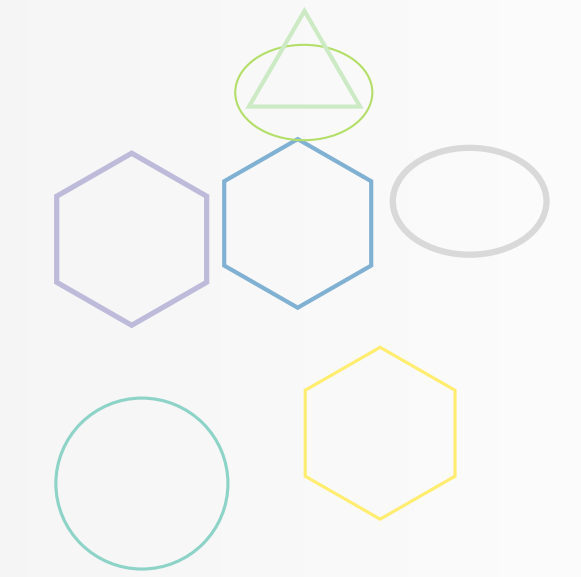[{"shape": "circle", "thickness": 1.5, "radius": 0.74, "center": [0.244, 0.162]}, {"shape": "hexagon", "thickness": 2.5, "radius": 0.74, "center": [0.227, 0.585]}, {"shape": "hexagon", "thickness": 2, "radius": 0.73, "center": [0.512, 0.612]}, {"shape": "oval", "thickness": 1, "radius": 0.59, "center": [0.523, 0.839]}, {"shape": "oval", "thickness": 3, "radius": 0.66, "center": [0.808, 0.651]}, {"shape": "triangle", "thickness": 2, "radius": 0.55, "center": [0.524, 0.87]}, {"shape": "hexagon", "thickness": 1.5, "radius": 0.74, "center": [0.654, 0.249]}]